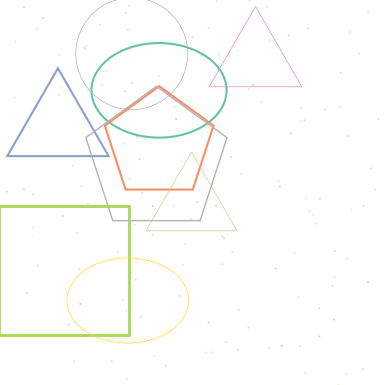[{"shape": "oval", "thickness": 1.5, "radius": 0.88, "center": [0.413, 0.765]}, {"shape": "pentagon", "thickness": 1.5, "radius": 0.74, "center": [0.413, 0.628]}, {"shape": "triangle", "thickness": 1.5, "radius": 0.76, "center": [0.15, 0.671]}, {"shape": "triangle", "thickness": 0.5, "radius": 0.7, "center": [0.664, 0.844]}, {"shape": "square", "thickness": 2, "radius": 0.84, "center": [0.166, 0.298]}, {"shape": "oval", "thickness": 0.5, "radius": 0.79, "center": [0.332, 0.22]}, {"shape": "triangle", "thickness": 0.5, "radius": 0.68, "center": [0.497, 0.469]}, {"shape": "circle", "thickness": 0.5, "radius": 0.73, "center": [0.342, 0.861]}, {"shape": "pentagon", "thickness": 1, "radius": 0.96, "center": [0.406, 0.583]}]